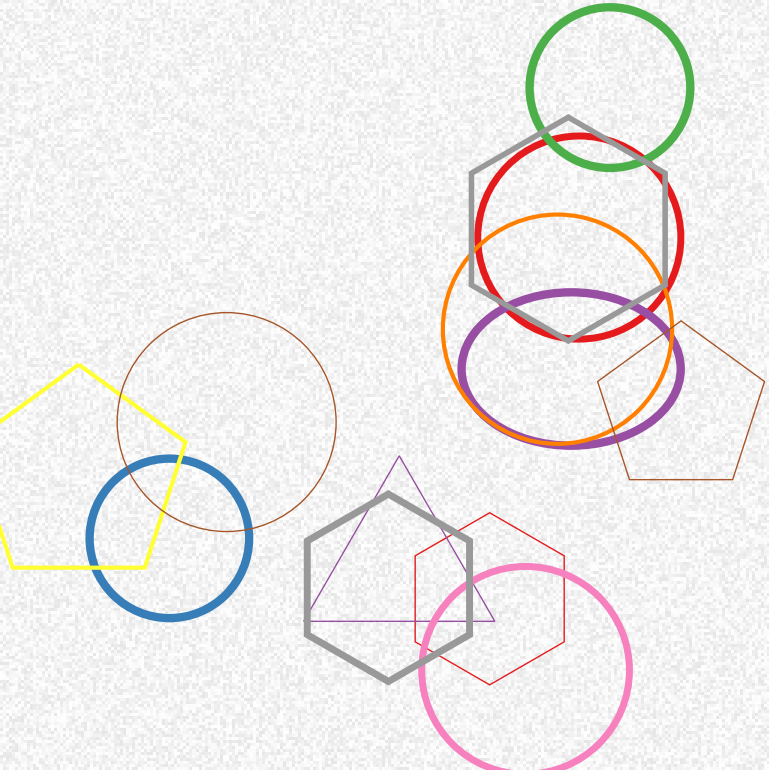[{"shape": "hexagon", "thickness": 0.5, "radius": 0.56, "center": [0.636, 0.222]}, {"shape": "circle", "thickness": 2.5, "radius": 0.66, "center": [0.752, 0.691]}, {"shape": "circle", "thickness": 3, "radius": 0.52, "center": [0.22, 0.301]}, {"shape": "circle", "thickness": 3, "radius": 0.52, "center": [0.792, 0.886]}, {"shape": "triangle", "thickness": 0.5, "radius": 0.72, "center": [0.519, 0.265]}, {"shape": "oval", "thickness": 3, "radius": 0.71, "center": [0.742, 0.521]}, {"shape": "circle", "thickness": 1.5, "radius": 0.74, "center": [0.724, 0.572]}, {"shape": "pentagon", "thickness": 1.5, "radius": 0.73, "center": [0.102, 0.381]}, {"shape": "circle", "thickness": 0.5, "radius": 0.71, "center": [0.294, 0.452]}, {"shape": "pentagon", "thickness": 0.5, "radius": 0.57, "center": [0.885, 0.469]}, {"shape": "circle", "thickness": 2.5, "radius": 0.67, "center": [0.683, 0.129]}, {"shape": "hexagon", "thickness": 2, "radius": 0.73, "center": [0.738, 0.702]}, {"shape": "hexagon", "thickness": 2.5, "radius": 0.61, "center": [0.504, 0.237]}]